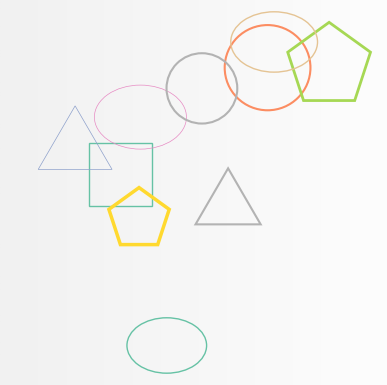[{"shape": "square", "thickness": 1, "radius": 0.41, "center": [0.312, 0.548]}, {"shape": "oval", "thickness": 1, "radius": 0.51, "center": [0.43, 0.103]}, {"shape": "circle", "thickness": 1.5, "radius": 0.55, "center": [0.691, 0.824]}, {"shape": "triangle", "thickness": 0.5, "radius": 0.55, "center": [0.194, 0.615]}, {"shape": "oval", "thickness": 0.5, "radius": 0.59, "center": [0.362, 0.696]}, {"shape": "pentagon", "thickness": 2, "radius": 0.56, "center": [0.849, 0.83]}, {"shape": "pentagon", "thickness": 2.5, "radius": 0.41, "center": [0.359, 0.431]}, {"shape": "oval", "thickness": 1, "radius": 0.56, "center": [0.707, 0.891]}, {"shape": "circle", "thickness": 1.5, "radius": 0.46, "center": [0.521, 0.77]}, {"shape": "triangle", "thickness": 1.5, "radius": 0.49, "center": [0.589, 0.466]}]